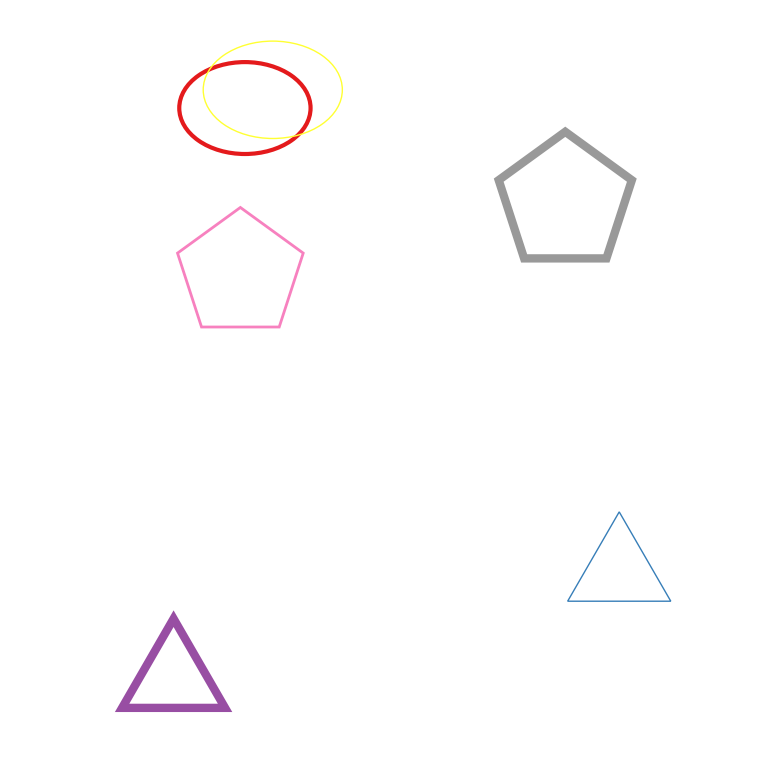[{"shape": "oval", "thickness": 1.5, "radius": 0.43, "center": [0.318, 0.86]}, {"shape": "triangle", "thickness": 0.5, "radius": 0.39, "center": [0.804, 0.258]}, {"shape": "triangle", "thickness": 3, "radius": 0.39, "center": [0.225, 0.119]}, {"shape": "oval", "thickness": 0.5, "radius": 0.45, "center": [0.354, 0.883]}, {"shape": "pentagon", "thickness": 1, "radius": 0.43, "center": [0.312, 0.645]}, {"shape": "pentagon", "thickness": 3, "radius": 0.45, "center": [0.734, 0.738]}]